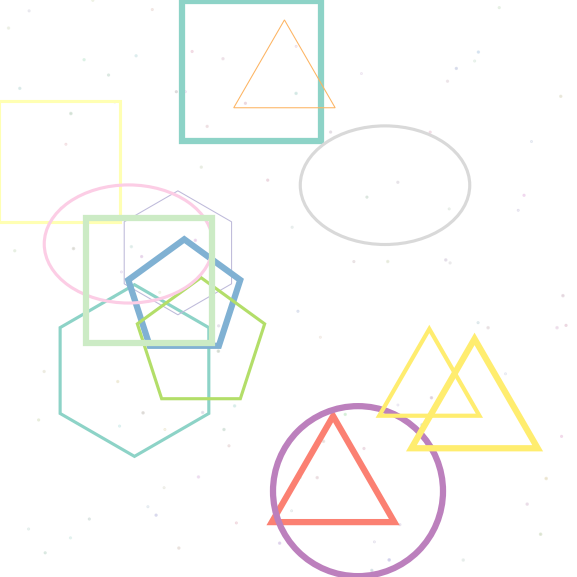[{"shape": "square", "thickness": 3, "radius": 0.6, "center": [0.436, 0.876]}, {"shape": "hexagon", "thickness": 1.5, "radius": 0.74, "center": [0.233, 0.358]}, {"shape": "square", "thickness": 1.5, "radius": 0.52, "center": [0.103, 0.719]}, {"shape": "hexagon", "thickness": 0.5, "radius": 0.54, "center": [0.308, 0.561]}, {"shape": "triangle", "thickness": 3, "radius": 0.61, "center": [0.577, 0.156]}, {"shape": "pentagon", "thickness": 3, "radius": 0.51, "center": [0.319, 0.483]}, {"shape": "triangle", "thickness": 0.5, "radius": 0.51, "center": [0.493, 0.863]}, {"shape": "pentagon", "thickness": 1.5, "radius": 0.58, "center": [0.348, 0.402]}, {"shape": "oval", "thickness": 1.5, "radius": 0.73, "center": [0.223, 0.577]}, {"shape": "oval", "thickness": 1.5, "radius": 0.73, "center": [0.667, 0.678]}, {"shape": "circle", "thickness": 3, "radius": 0.74, "center": [0.62, 0.149]}, {"shape": "square", "thickness": 3, "radius": 0.54, "center": [0.258, 0.514]}, {"shape": "triangle", "thickness": 2, "radius": 0.5, "center": [0.743, 0.329]}, {"shape": "triangle", "thickness": 3, "radius": 0.63, "center": [0.822, 0.286]}]